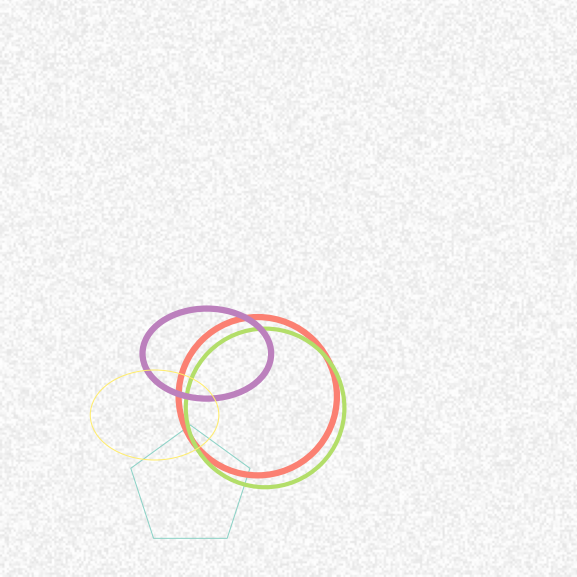[{"shape": "pentagon", "thickness": 0.5, "radius": 0.54, "center": [0.33, 0.155]}, {"shape": "circle", "thickness": 3, "radius": 0.69, "center": [0.446, 0.313]}, {"shape": "circle", "thickness": 2, "radius": 0.69, "center": [0.459, 0.293]}, {"shape": "oval", "thickness": 3, "radius": 0.56, "center": [0.358, 0.387]}, {"shape": "oval", "thickness": 0.5, "radius": 0.56, "center": [0.268, 0.281]}]